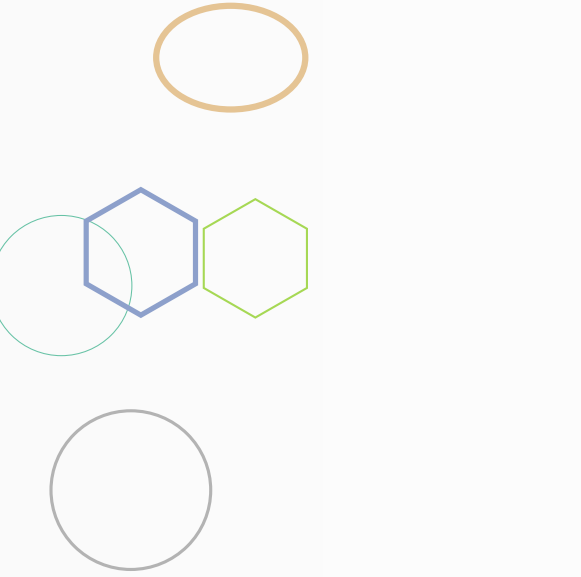[{"shape": "circle", "thickness": 0.5, "radius": 0.61, "center": [0.105, 0.505]}, {"shape": "hexagon", "thickness": 2.5, "radius": 0.54, "center": [0.242, 0.562]}, {"shape": "hexagon", "thickness": 1, "radius": 0.51, "center": [0.439, 0.552]}, {"shape": "oval", "thickness": 3, "radius": 0.64, "center": [0.397, 0.899]}, {"shape": "circle", "thickness": 1.5, "radius": 0.69, "center": [0.225, 0.15]}]